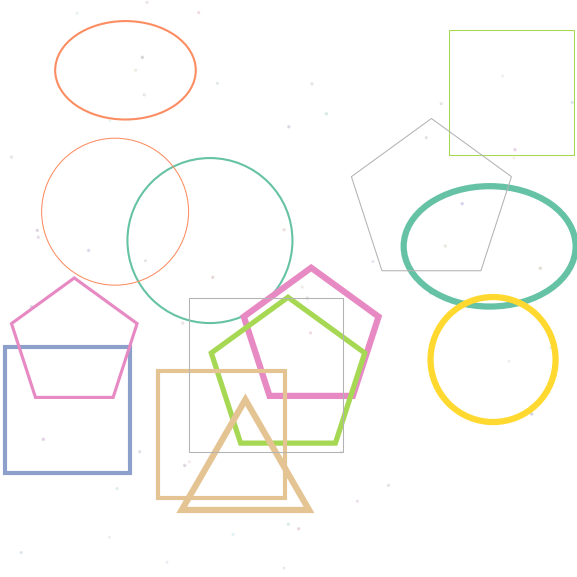[{"shape": "oval", "thickness": 3, "radius": 0.74, "center": [0.848, 0.573]}, {"shape": "circle", "thickness": 1, "radius": 0.71, "center": [0.364, 0.583]}, {"shape": "circle", "thickness": 0.5, "radius": 0.64, "center": [0.199, 0.633]}, {"shape": "oval", "thickness": 1, "radius": 0.61, "center": [0.217, 0.877]}, {"shape": "square", "thickness": 2, "radius": 0.54, "center": [0.117, 0.29]}, {"shape": "pentagon", "thickness": 1.5, "radius": 0.57, "center": [0.129, 0.403]}, {"shape": "pentagon", "thickness": 3, "radius": 0.61, "center": [0.539, 0.413]}, {"shape": "pentagon", "thickness": 2.5, "radius": 0.7, "center": [0.499, 0.345]}, {"shape": "square", "thickness": 0.5, "radius": 0.54, "center": [0.885, 0.838]}, {"shape": "circle", "thickness": 3, "radius": 0.54, "center": [0.854, 0.377]}, {"shape": "triangle", "thickness": 3, "radius": 0.64, "center": [0.425, 0.18]}, {"shape": "square", "thickness": 2, "radius": 0.55, "center": [0.383, 0.247]}, {"shape": "pentagon", "thickness": 0.5, "radius": 0.73, "center": [0.747, 0.648]}, {"shape": "square", "thickness": 0.5, "radius": 0.67, "center": [0.461, 0.35]}]